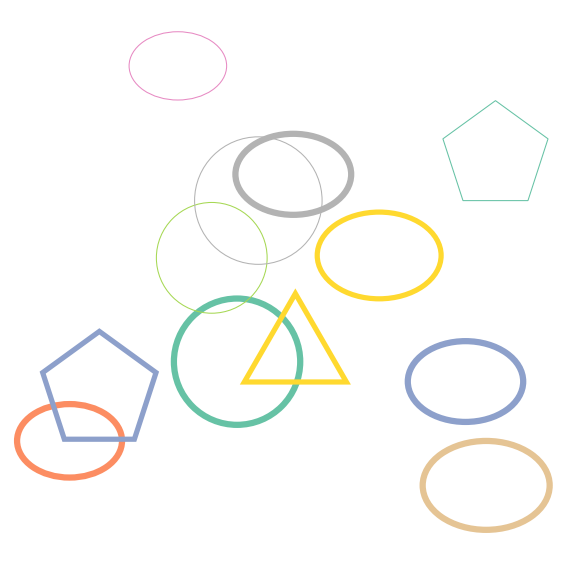[{"shape": "circle", "thickness": 3, "radius": 0.55, "center": [0.41, 0.373]}, {"shape": "pentagon", "thickness": 0.5, "radius": 0.48, "center": [0.858, 0.729]}, {"shape": "oval", "thickness": 3, "radius": 0.45, "center": [0.12, 0.236]}, {"shape": "oval", "thickness": 3, "radius": 0.5, "center": [0.806, 0.338]}, {"shape": "pentagon", "thickness": 2.5, "radius": 0.52, "center": [0.172, 0.322]}, {"shape": "oval", "thickness": 0.5, "radius": 0.42, "center": [0.308, 0.885]}, {"shape": "circle", "thickness": 0.5, "radius": 0.48, "center": [0.367, 0.553]}, {"shape": "oval", "thickness": 2.5, "radius": 0.54, "center": [0.657, 0.557]}, {"shape": "triangle", "thickness": 2.5, "radius": 0.51, "center": [0.511, 0.389]}, {"shape": "oval", "thickness": 3, "radius": 0.55, "center": [0.842, 0.159]}, {"shape": "oval", "thickness": 3, "radius": 0.5, "center": [0.508, 0.697]}, {"shape": "circle", "thickness": 0.5, "radius": 0.55, "center": [0.447, 0.652]}]